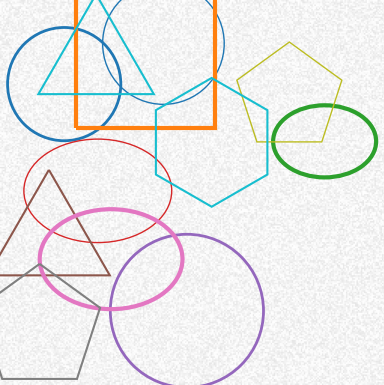[{"shape": "circle", "thickness": 1, "radius": 0.79, "center": [0.424, 0.887]}, {"shape": "circle", "thickness": 2, "radius": 0.74, "center": [0.167, 0.782]}, {"shape": "square", "thickness": 3, "radius": 0.9, "center": [0.378, 0.848]}, {"shape": "oval", "thickness": 3, "radius": 0.67, "center": [0.843, 0.633]}, {"shape": "oval", "thickness": 1, "radius": 0.96, "center": [0.254, 0.504]}, {"shape": "circle", "thickness": 2, "radius": 0.99, "center": [0.485, 0.193]}, {"shape": "triangle", "thickness": 1.5, "radius": 0.91, "center": [0.127, 0.376]}, {"shape": "oval", "thickness": 3, "radius": 0.93, "center": [0.289, 0.327]}, {"shape": "pentagon", "thickness": 1.5, "radius": 0.83, "center": [0.103, 0.149]}, {"shape": "pentagon", "thickness": 1, "radius": 0.72, "center": [0.752, 0.747]}, {"shape": "hexagon", "thickness": 1.5, "radius": 0.84, "center": [0.55, 0.63]}, {"shape": "triangle", "thickness": 1.5, "radius": 0.87, "center": [0.25, 0.842]}]